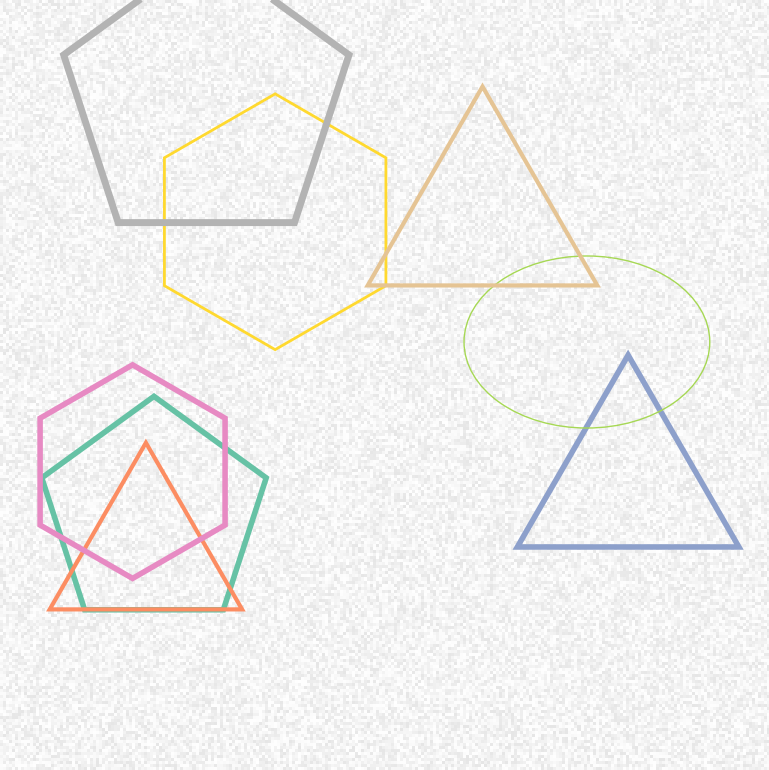[{"shape": "pentagon", "thickness": 2, "radius": 0.77, "center": [0.2, 0.332]}, {"shape": "triangle", "thickness": 1.5, "radius": 0.72, "center": [0.189, 0.281]}, {"shape": "triangle", "thickness": 2, "radius": 0.83, "center": [0.816, 0.373]}, {"shape": "hexagon", "thickness": 2, "radius": 0.69, "center": [0.172, 0.387]}, {"shape": "oval", "thickness": 0.5, "radius": 0.8, "center": [0.762, 0.556]}, {"shape": "hexagon", "thickness": 1, "radius": 0.83, "center": [0.357, 0.712]}, {"shape": "triangle", "thickness": 1.5, "radius": 0.86, "center": [0.627, 0.715]}, {"shape": "pentagon", "thickness": 2.5, "radius": 0.97, "center": [0.268, 0.869]}]